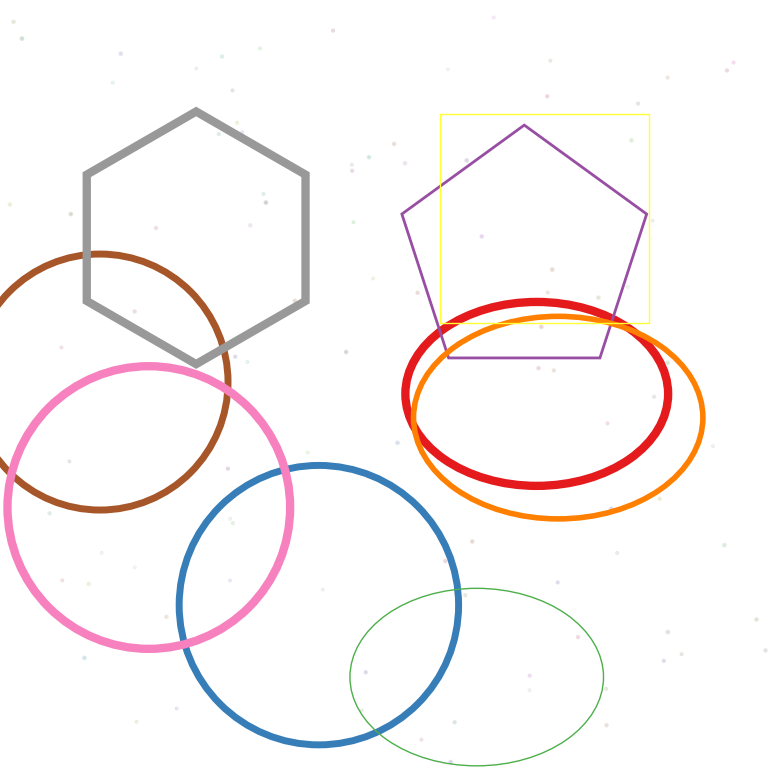[{"shape": "oval", "thickness": 3, "radius": 0.85, "center": [0.697, 0.488]}, {"shape": "circle", "thickness": 2.5, "radius": 0.91, "center": [0.414, 0.214]}, {"shape": "oval", "thickness": 0.5, "radius": 0.82, "center": [0.619, 0.121]}, {"shape": "pentagon", "thickness": 1, "radius": 0.84, "center": [0.681, 0.67]}, {"shape": "oval", "thickness": 2, "radius": 0.94, "center": [0.725, 0.458]}, {"shape": "square", "thickness": 0.5, "radius": 0.68, "center": [0.707, 0.716]}, {"shape": "circle", "thickness": 2.5, "radius": 0.83, "center": [0.13, 0.504]}, {"shape": "circle", "thickness": 3, "radius": 0.92, "center": [0.193, 0.341]}, {"shape": "hexagon", "thickness": 3, "radius": 0.82, "center": [0.255, 0.691]}]